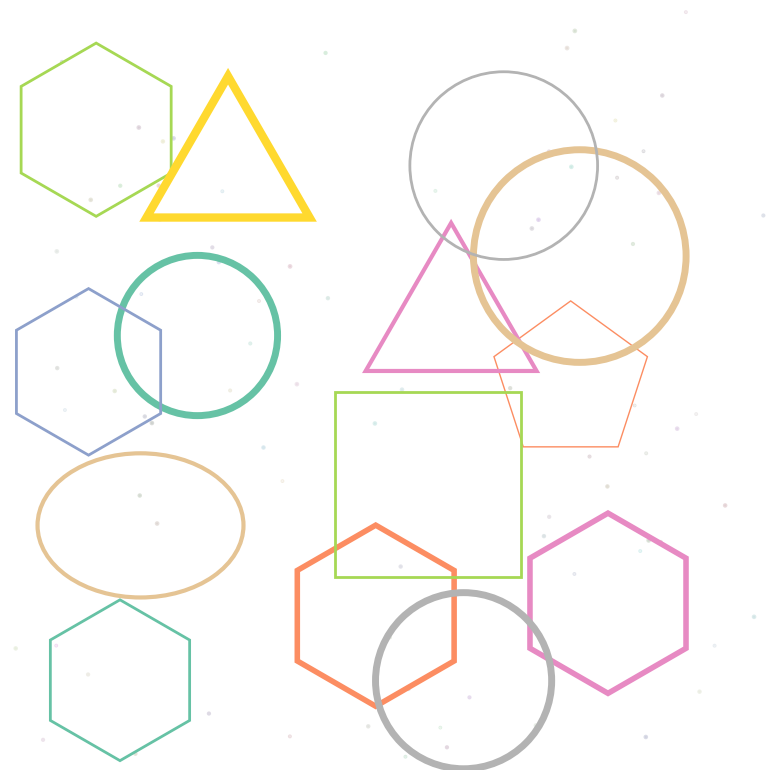[{"shape": "circle", "thickness": 2.5, "radius": 0.52, "center": [0.256, 0.564]}, {"shape": "hexagon", "thickness": 1, "radius": 0.52, "center": [0.156, 0.117]}, {"shape": "hexagon", "thickness": 2, "radius": 0.59, "center": [0.488, 0.2]}, {"shape": "pentagon", "thickness": 0.5, "radius": 0.52, "center": [0.741, 0.504]}, {"shape": "hexagon", "thickness": 1, "radius": 0.54, "center": [0.115, 0.517]}, {"shape": "hexagon", "thickness": 2, "radius": 0.58, "center": [0.79, 0.217]}, {"shape": "triangle", "thickness": 1.5, "radius": 0.64, "center": [0.586, 0.582]}, {"shape": "hexagon", "thickness": 1, "radius": 0.56, "center": [0.125, 0.832]}, {"shape": "square", "thickness": 1, "radius": 0.6, "center": [0.556, 0.371]}, {"shape": "triangle", "thickness": 3, "radius": 0.61, "center": [0.296, 0.779]}, {"shape": "oval", "thickness": 1.5, "radius": 0.67, "center": [0.182, 0.318]}, {"shape": "circle", "thickness": 2.5, "radius": 0.69, "center": [0.753, 0.667]}, {"shape": "circle", "thickness": 1, "radius": 0.61, "center": [0.654, 0.785]}, {"shape": "circle", "thickness": 2.5, "radius": 0.57, "center": [0.602, 0.116]}]